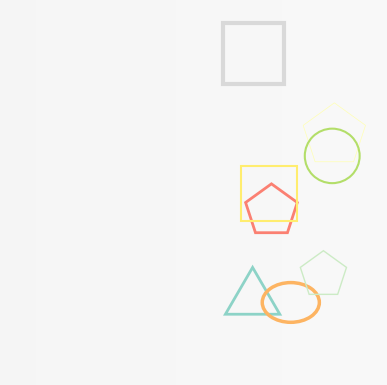[{"shape": "triangle", "thickness": 2, "radius": 0.41, "center": [0.652, 0.224]}, {"shape": "pentagon", "thickness": 0.5, "radius": 0.42, "center": [0.863, 0.648]}, {"shape": "pentagon", "thickness": 2, "radius": 0.35, "center": [0.701, 0.452]}, {"shape": "oval", "thickness": 2.5, "radius": 0.37, "center": [0.75, 0.214]}, {"shape": "circle", "thickness": 1.5, "radius": 0.35, "center": [0.857, 0.595]}, {"shape": "square", "thickness": 3, "radius": 0.39, "center": [0.653, 0.861]}, {"shape": "pentagon", "thickness": 1, "radius": 0.31, "center": [0.835, 0.286]}, {"shape": "square", "thickness": 1.5, "radius": 0.36, "center": [0.694, 0.498]}]